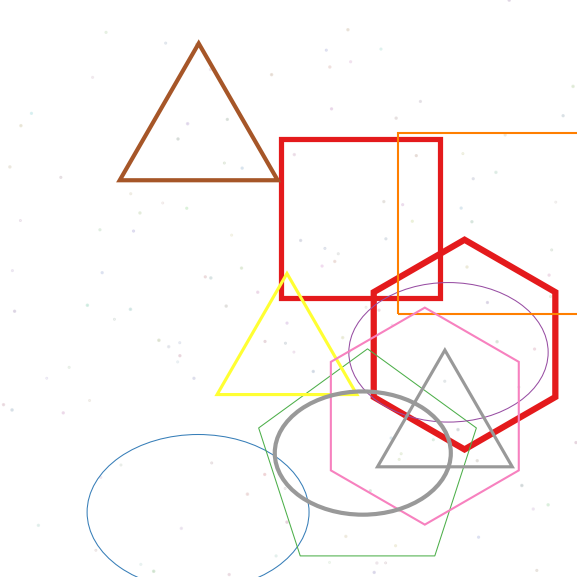[{"shape": "square", "thickness": 2.5, "radius": 0.69, "center": [0.624, 0.621]}, {"shape": "hexagon", "thickness": 3, "radius": 0.91, "center": [0.804, 0.402]}, {"shape": "oval", "thickness": 0.5, "radius": 0.96, "center": [0.343, 0.112]}, {"shape": "pentagon", "thickness": 0.5, "radius": 0.99, "center": [0.636, 0.197]}, {"shape": "oval", "thickness": 0.5, "radius": 0.86, "center": [0.777, 0.389]}, {"shape": "square", "thickness": 1, "radius": 0.79, "center": [0.847, 0.612]}, {"shape": "triangle", "thickness": 1.5, "radius": 0.7, "center": [0.497, 0.386]}, {"shape": "triangle", "thickness": 2, "radius": 0.79, "center": [0.344, 0.766]}, {"shape": "hexagon", "thickness": 1, "radius": 0.94, "center": [0.736, 0.279]}, {"shape": "oval", "thickness": 2, "radius": 0.76, "center": [0.628, 0.215]}, {"shape": "triangle", "thickness": 1.5, "radius": 0.67, "center": [0.77, 0.258]}]